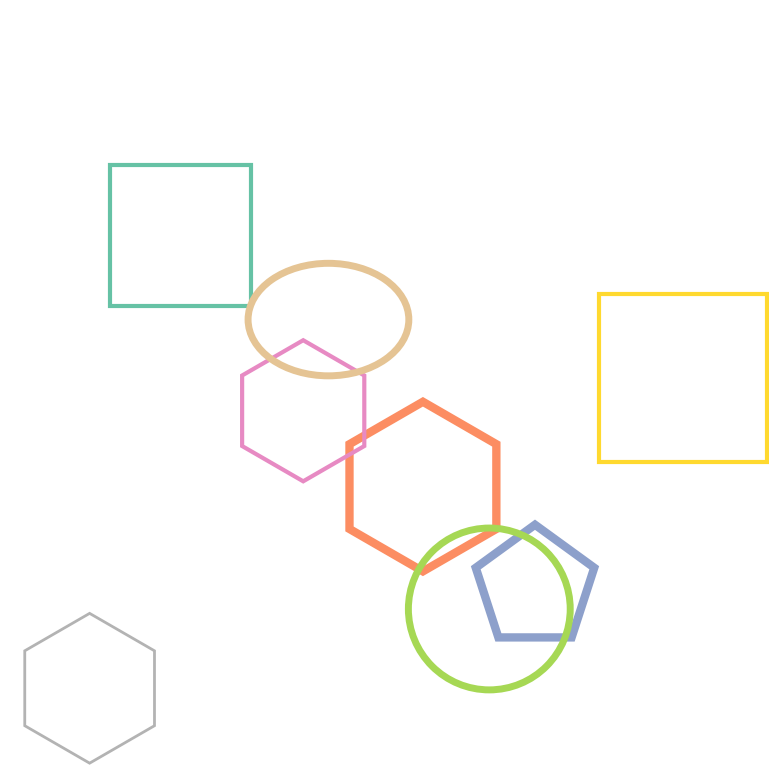[{"shape": "square", "thickness": 1.5, "radius": 0.46, "center": [0.234, 0.694]}, {"shape": "hexagon", "thickness": 3, "radius": 0.55, "center": [0.549, 0.368]}, {"shape": "pentagon", "thickness": 3, "radius": 0.4, "center": [0.695, 0.238]}, {"shape": "hexagon", "thickness": 1.5, "radius": 0.46, "center": [0.394, 0.467]}, {"shape": "circle", "thickness": 2.5, "radius": 0.53, "center": [0.635, 0.209]}, {"shape": "square", "thickness": 1.5, "radius": 0.54, "center": [0.887, 0.509]}, {"shape": "oval", "thickness": 2.5, "radius": 0.52, "center": [0.427, 0.585]}, {"shape": "hexagon", "thickness": 1, "radius": 0.49, "center": [0.116, 0.106]}]